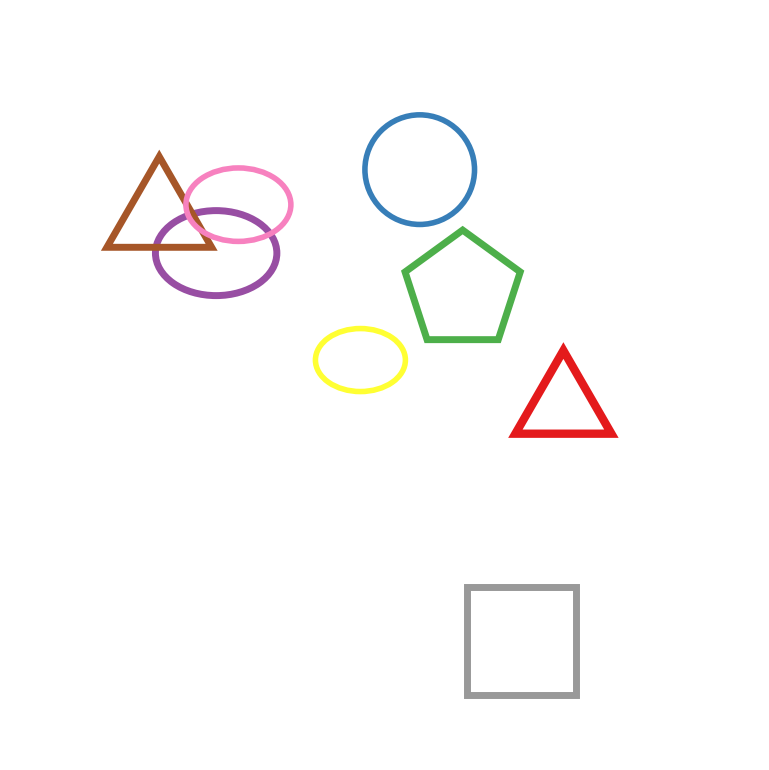[{"shape": "triangle", "thickness": 3, "radius": 0.36, "center": [0.732, 0.473]}, {"shape": "circle", "thickness": 2, "radius": 0.36, "center": [0.545, 0.78]}, {"shape": "pentagon", "thickness": 2.5, "radius": 0.39, "center": [0.601, 0.623]}, {"shape": "oval", "thickness": 2.5, "radius": 0.39, "center": [0.281, 0.671]}, {"shape": "oval", "thickness": 2, "radius": 0.29, "center": [0.468, 0.532]}, {"shape": "triangle", "thickness": 2.5, "radius": 0.39, "center": [0.207, 0.718]}, {"shape": "oval", "thickness": 2, "radius": 0.34, "center": [0.31, 0.734]}, {"shape": "square", "thickness": 2.5, "radius": 0.35, "center": [0.677, 0.167]}]